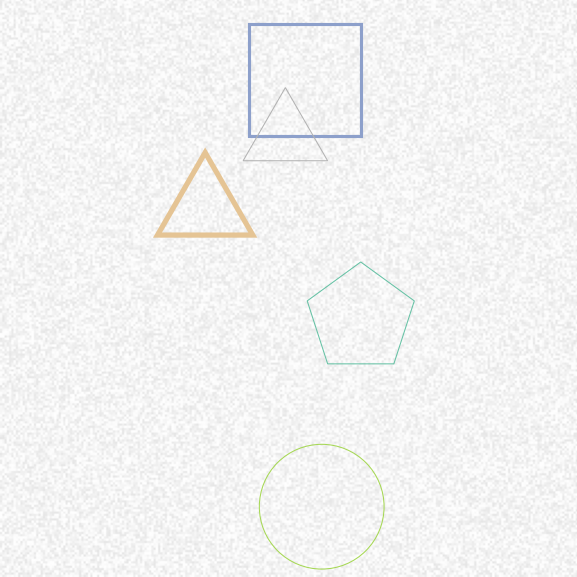[{"shape": "pentagon", "thickness": 0.5, "radius": 0.49, "center": [0.625, 0.448]}, {"shape": "square", "thickness": 1.5, "radius": 0.49, "center": [0.528, 0.86]}, {"shape": "circle", "thickness": 0.5, "radius": 0.54, "center": [0.557, 0.122]}, {"shape": "triangle", "thickness": 2.5, "radius": 0.48, "center": [0.355, 0.64]}, {"shape": "triangle", "thickness": 0.5, "radius": 0.42, "center": [0.494, 0.763]}]